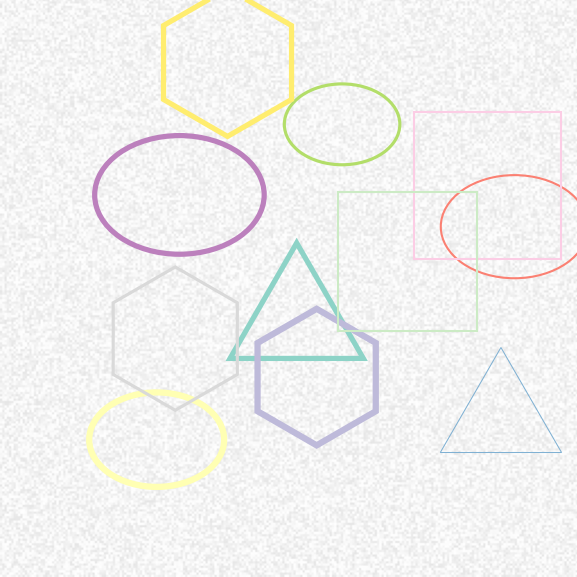[{"shape": "triangle", "thickness": 2.5, "radius": 0.67, "center": [0.514, 0.445]}, {"shape": "oval", "thickness": 3, "radius": 0.58, "center": [0.271, 0.238]}, {"shape": "hexagon", "thickness": 3, "radius": 0.59, "center": [0.548, 0.346]}, {"shape": "oval", "thickness": 1, "radius": 0.64, "center": [0.891, 0.607]}, {"shape": "triangle", "thickness": 0.5, "radius": 0.61, "center": [0.867, 0.276]}, {"shape": "oval", "thickness": 1.5, "radius": 0.5, "center": [0.592, 0.784]}, {"shape": "square", "thickness": 1, "radius": 0.63, "center": [0.844, 0.678]}, {"shape": "hexagon", "thickness": 1.5, "radius": 0.62, "center": [0.303, 0.413]}, {"shape": "oval", "thickness": 2.5, "radius": 0.73, "center": [0.311, 0.662]}, {"shape": "square", "thickness": 1, "radius": 0.6, "center": [0.705, 0.546]}, {"shape": "hexagon", "thickness": 2.5, "radius": 0.64, "center": [0.394, 0.891]}]